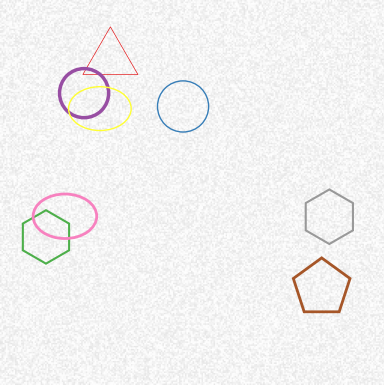[{"shape": "triangle", "thickness": 0.5, "radius": 0.41, "center": [0.287, 0.848]}, {"shape": "circle", "thickness": 1, "radius": 0.33, "center": [0.475, 0.724]}, {"shape": "hexagon", "thickness": 1.5, "radius": 0.35, "center": [0.119, 0.385]}, {"shape": "circle", "thickness": 2.5, "radius": 0.32, "center": [0.218, 0.758]}, {"shape": "oval", "thickness": 1, "radius": 0.41, "center": [0.259, 0.718]}, {"shape": "pentagon", "thickness": 2, "radius": 0.39, "center": [0.836, 0.253]}, {"shape": "oval", "thickness": 2, "radius": 0.41, "center": [0.169, 0.438]}, {"shape": "hexagon", "thickness": 1.5, "radius": 0.35, "center": [0.855, 0.437]}]